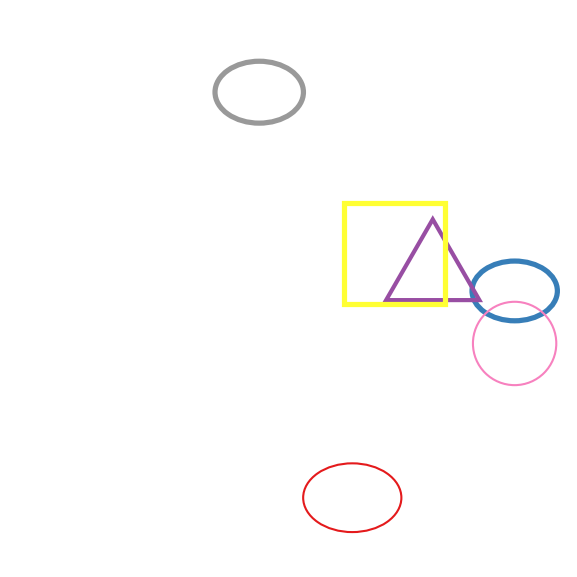[{"shape": "oval", "thickness": 1, "radius": 0.43, "center": [0.61, 0.137]}, {"shape": "oval", "thickness": 2.5, "radius": 0.37, "center": [0.891, 0.495]}, {"shape": "triangle", "thickness": 2, "radius": 0.47, "center": [0.749, 0.526]}, {"shape": "square", "thickness": 2.5, "radius": 0.44, "center": [0.684, 0.56]}, {"shape": "circle", "thickness": 1, "radius": 0.36, "center": [0.891, 0.404]}, {"shape": "oval", "thickness": 2.5, "radius": 0.38, "center": [0.449, 0.839]}]